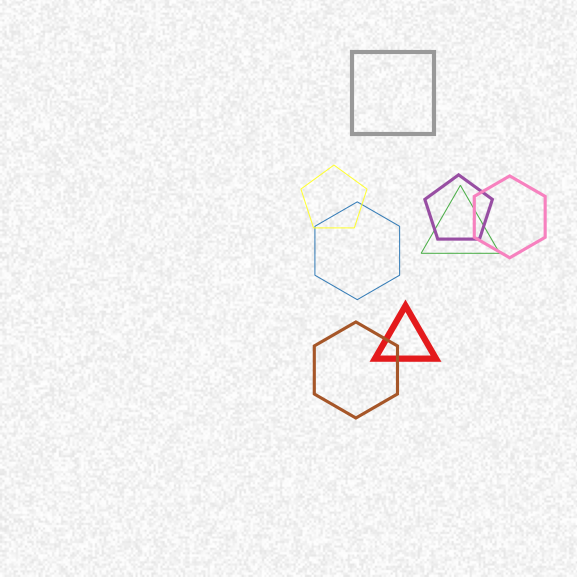[{"shape": "triangle", "thickness": 3, "radius": 0.31, "center": [0.702, 0.409]}, {"shape": "hexagon", "thickness": 0.5, "radius": 0.42, "center": [0.619, 0.565]}, {"shape": "triangle", "thickness": 0.5, "radius": 0.39, "center": [0.797, 0.6]}, {"shape": "pentagon", "thickness": 1.5, "radius": 0.31, "center": [0.794, 0.635]}, {"shape": "pentagon", "thickness": 0.5, "radius": 0.3, "center": [0.578, 0.653]}, {"shape": "hexagon", "thickness": 1.5, "radius": 0.42, "center": [0.616, 0.358]}, {"shape": "hexagon", "thickness": 1.5, "radius": 0.35, "center": [0.883, 0.624]}, {"shape": "square", "thickness": 2, "radius": 0.36, "center": [0.68, 0.839]}]